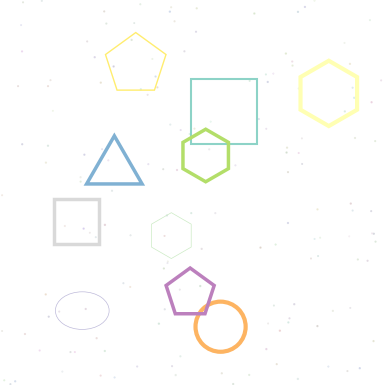[{"shape": "square", "thickness": 1.5, "radius": 0.42, "center": [0.582, 0.71]}, {"shape": "hexagon", "thickness": 3, "radius": 0.42, "center": [0.854, 0.757]}, {"shape": "oval", "thickness": 0.5, "radius": 0.35, "center": [0.214, 0.193]}, {"shape": "triangle", "thickness": 2.5, "radius": 0.42, "center": [0.297, 0.564]}, {"shape": "circle", "thickness": 3, "radius": 0.33, "center": [0.573, 0.151]}, {"shape": "hexagon", "thickness": 2.5, "radius": 0.34, "center": [0.534, 0.596]}, {"shape": "square", "thickness": 2.5, "radius": 0.29, "center": [0.199, 0.425]}, {"shape": "pentagon", "thickness": 2.5, "radius": 0.33, "center": [0.494, 0.238]}, {"shape": "hexagon", "thickness": 0.5, "radius": 0.3, "center": [0.445, 0.388]}, {"shape": "pentagon", "thickness": 1, "radius": 0.41, "center": [0.353, 0.833]}]